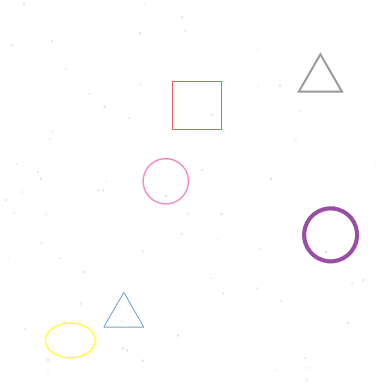[{"shape": "square", "thickness": 0.5, "radius": 0.32, "center": [0.51, 0.727]}, {"shape": "triangle", "thickness": 0.5, "radius": 0.3, "center": [0.322, 0.18]}, {"shape": "circle", "thickness": 3, "radius": 0.34, "center": [0.859, 0.39]}, {"shape": "oval", "thickness": 1, "radius": 0.32, "center": [0.182, 0.116]}, {"shape": "circle", "thickness": 1, "radius": 0.29, "center": [0.431, 0.529]}, {"shape": "triangle", "thickness": 1.5, "radius": 0.32, "center": [0.832, 0.794]}]